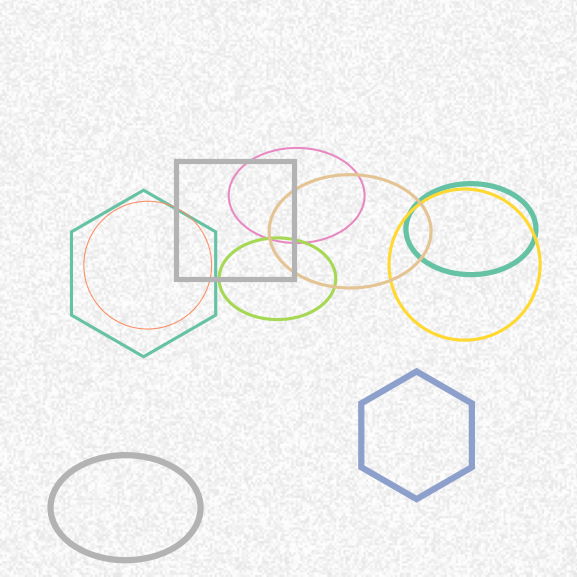[{"shape": "hexagon", "thickness": 1.5, "radius": 0.72, "center": [0.249, 0.526]}, {"shape": "oval", "thickness": 2.5, "radius": 0.56, "center": [0.815, 0.602]}, {"shape": "circle", "thickness": 0.5, "radius": 0.55, "center": [0.256, 0.54]}, {"shape": "hexagon", "thickness": 3, "radius": 0.55, "center": [0.721, 0.245]}, {"shape": "oval", "thickness": 1, "radius": 0.59, "center": [0.514, 0.661]}, {"shape": "oval", "thickness": 1.5, "radius": 0.51, "center": [0.48, 0.516]}, {"shape": "circle", "thickness": 1.5, "radius": 0.65, "center": [0.804, 0.541]}, {"shape": "oval", "thickness": 1.5, "radius": 0.7, "center": [0.606, 0.599]}, {"shape": "square", "thickness": 2.5, "radius": 0.51, "center": [0.407, 0.618]}, {"shape": "oval", "thickness": 3, "radius": 0.65, "center": [0.217, 0.12]}]